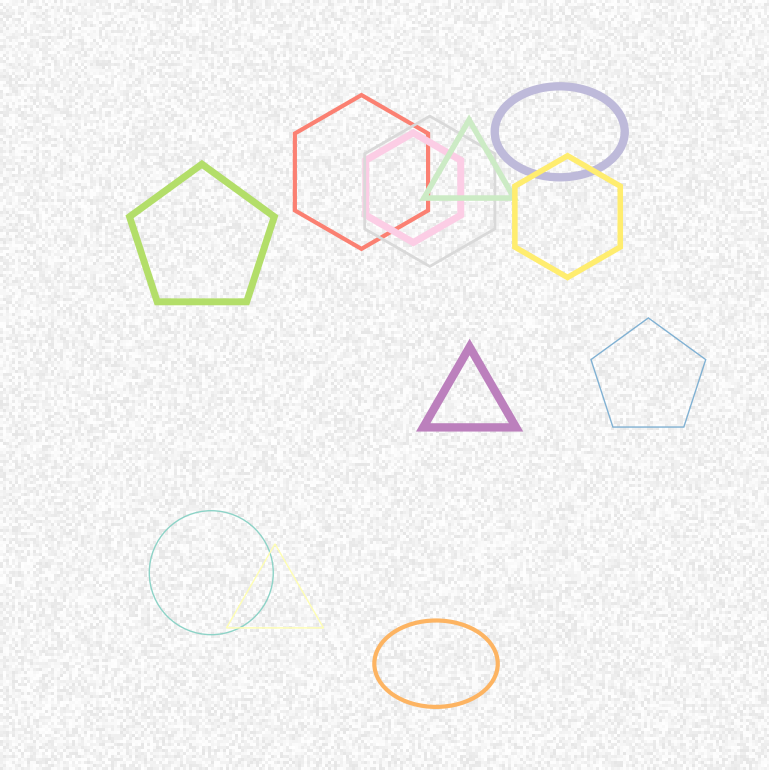[{"shape": "circle", "thickness": 0.5, "radius": 0.4, "center": [0.274, 0.256]}, {"shape": "triangle", "thickness": 0.5, "radius": 0.36, "center": [0.357, 0.221]}, {"shape": "oval", "thickness": 3, "radius": 0.42, "center": [0.727, 0.829]}, {"shape": "hexagon", "thickness": 1.5, "radius": 0.5, "center": [0.469, 0.777]}, {"shape": "pentagon", "thickness": 0.5, "radius": 0.39, "center": [0.842, 0.509]}, {"shape": "oval", "thickness": 1.5, "radius": 0.4, "center": [0.566, 0.138]}, {"shape": "pentagon", "thickness": 2.5, "radius": 0.49, "center": [0.262, 0.688]}, {"shape": "hexagon", "thickness": 2.5, "radius": 0.36, "center": [0.537, 0.756]}, {"shape": "hexagon", "thickness": 1, "radius": 0.49, "center": [0.558, 0.752]}, {"shape": "triangle", "thickness": 3, "radius": 0.35, "center": [0.61, 0.48]}, {"shape": "triangle", "thickness": 2, "radius": 0.34, "center": [0.609, 0.777]}, {"shape": "hexagon", "thickness": 2, "radius": 0.4, "center": [0.737, 0.719]}]